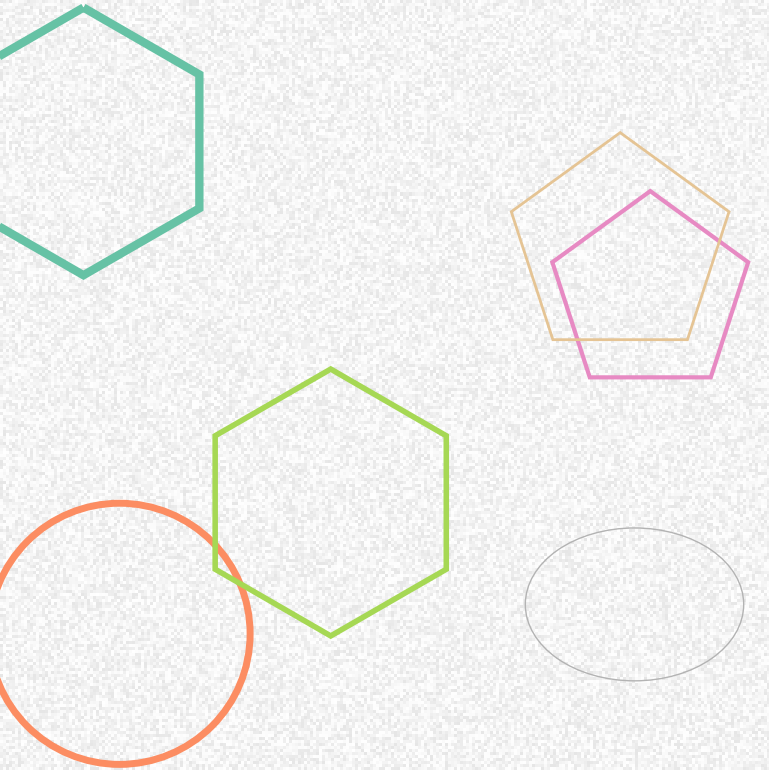[{"shape": "hexagon", "thickness": 3, "radius": 0.87, "center": [0.108, 0.816]}, {"shape": "circle", "thickness": 2.5, "radius": 0.85, "center": [0.155, 0.177]}, {"shape": "pentagon", "thickness": 1.5, "radius": 0.67, "center": [0.844, 0.618]}, {"shape": "hexagon", "thickness": 2, "radius": 0.87, "center": [0.43, 0.347]}, {"shape": "pentagon", "thickness": 1, "radius": 0.74, "center": [0.805, 0.679]}, {"shape": "oval", "thickness": 0.5, "radius": 0.71, "center": [0.824, 0.215]}]